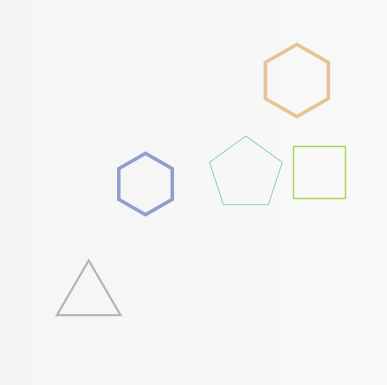[{"shape": "pentagon", "thickness": 0.5, "radius": 0.49, "center": [0.635, 0.548]}, {"shape": "hexagon", "thickness": 2.5, "radius": 0.4, "center": [0.376, 0.522]}, {"shape": "square", "thickness": 1, "radius": 0.33, "center": [0.824, 0.553]}, {"shape": "hexagon", "thickness": 2.5, "radius": 0.47, "center": [0.766, 0.791]}, {"shape": "triangle", "thickness": 1.5, "radius": 0.47, "center": [0.229, 0.229]}]